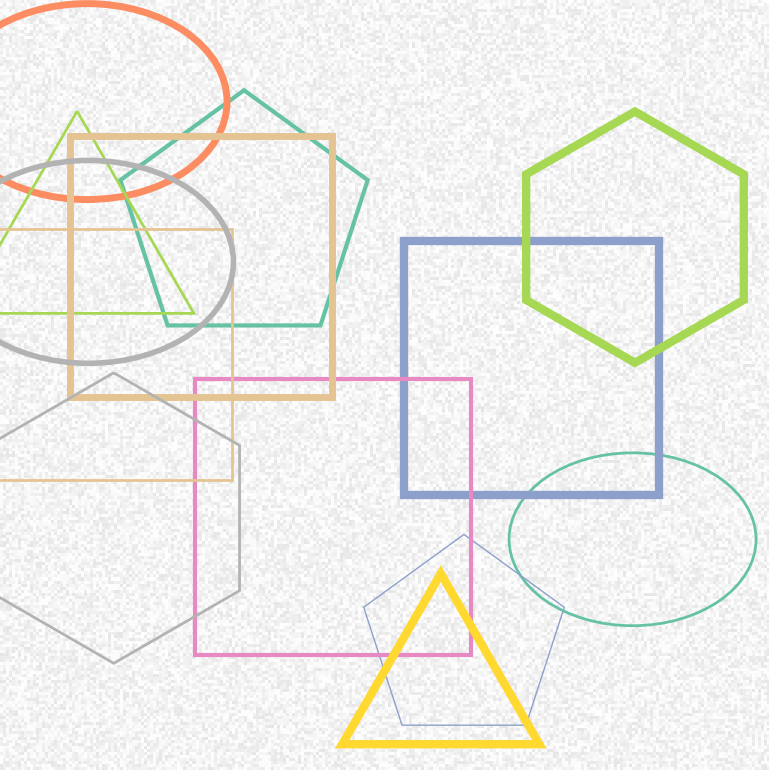[{"shape": "oval", "thickness": 1, "radius": 0.8, "center": [0.822, 0.3]}, {"shape": "pentagon", "thickness": 1.5, "radius": 0.84, "center": [0.317, 0.714]}, {"shape": "oval", "thickness": 2.5, "radius": 0.91, "center": [0.113, 0.868]}, {"shape": "square", "thickness": 3, "radius": 0.83, "center": [0.69, 0.522]}, {"shape": "pentagon", "thickness": 0.5, "radius": 0.68, "center": [0.603, 0.169]}, {"shape": "square", "thickness": 1.5, "radius": 0.9, "center": [0.433, 0.329]}, {"shape": "hexagon", "thickness": 3, "radius": 0.82, "center": [0.825, 0.692]}, {"shape": "triangle", "thickness": 1, "radius": 0.88, "center": [0.1, 0.681]}, {"shape": "triangle", "thickness": 3, "radius": 0.74, "center": [0.572, 0.107]}, {"shape": "square", "thickness": 2.5, "radius": 0.85, "center": [0.261, 0.654]}, {"shape": "square", "thickness": 1, "radius": 0.82, "center": [0.138, 0.54]}, {"shape": "hexagon", "thickness": 1, "radius": 0.94, "center": [0.148, 0.327]}, {"shape": "oval", "thickness": 2, "radius": 0.94, "center": [0.115, 0.66]}]